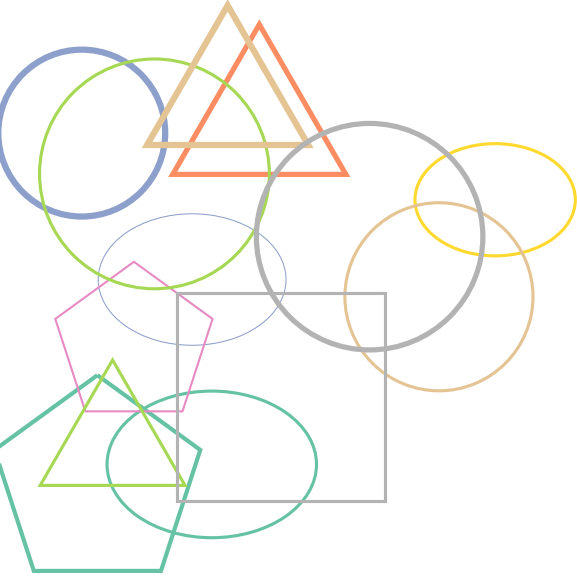[{"shape": "pentagon", "thickness": 2, "radius": 0.94, "center": [0.169, 0.162]}, {"shape": "oval", "thickness": 1.5, "radius": 0.91, "center": [0.367, 0.195]}, {"shape": "triangle", "thickness": 2.5, "radius": 0.87, "center": [0.449, 0.784]}, {"shape": "oval", "thickness": 0.5, "radius": 0.81, "center": [0.333, 0.515]}, {"shape": "circle", "thickness": 3, "radius": 0.72, "center": [0.142, 0.769]}, {"shape": "pentagon", "thickness": 1, "radius": 0.72, "center": [0.232, 0.403]}, {"shape": "triangle", "thickness": 1.5, "radius": 0.72, "center": [0.195, 0.231]}, {"shape": "circle", "thickness": 1.5, "radius": 0.99, "center": [0.267, 0.698]}, {"shape": "oval", "thickness": 1.5, "radius": 0.69, "center": [0.857, 0.653]}, {"shape": "triangle", "thickness": 3, "radius": 0.81, "center": [0.394, 0.829]}, {"shape": "circle", "thickness": 1.5, "radius": 0.81, "center": [0.76, 0.485]}, {"shape": "square", "thickness": 1.5, "radius": 0.9, "center": [0.486, 0.311]}, {"shape": "circle", "thickness": 2.5, "radius": 0.98, "center": [0.64, 0.589]}]